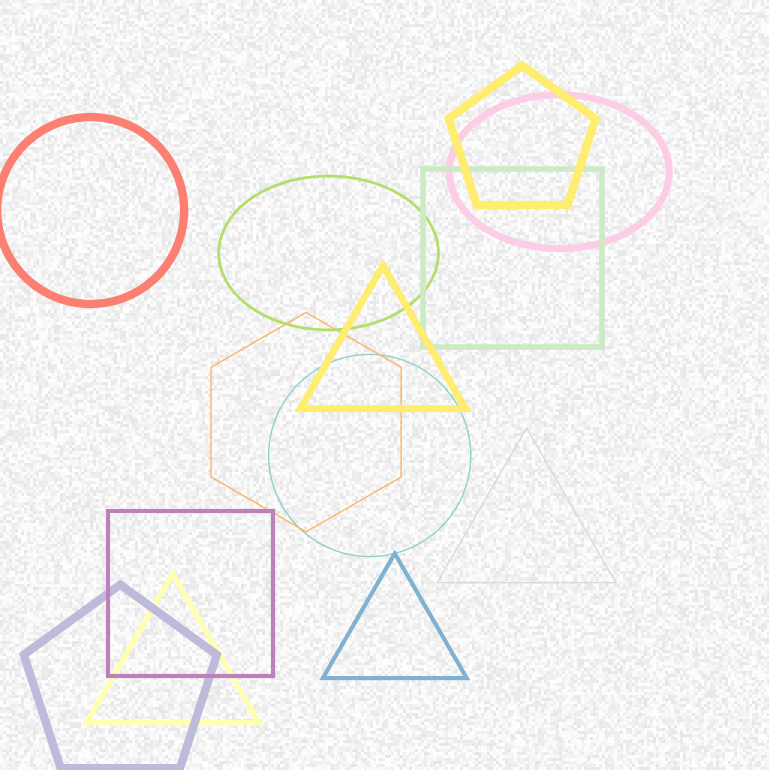[{"shape": "circle", "thickness": 0.5, "radius": 0.66, "center": [0.48, 0.408]}, {"shape": "triangle", "thickness": 2, "radius": 0.65, "center": [0.224, 0.126]}, {"shape": "pentagon", "thickness": 3, "radius": 0.66, "center": [0.156, 0.109]}, {"shape": "circle", "thickness": 3, "radius": 0.61, "center": [0.118, 0.727]}, {"shape": "triangle", "thickness": 1.5, "radius": 0.54, "center": [0.513, 0.173]}, {"shape": "hexagon", "thickness": 0.5, "radius": 0.71, "center": [0.398, 0.452]}, {"shape": "oval", "thickness": 1, "radius": 0.71, "center": [0.427, 0.671]}, {"shape": "oval", "thickness": 2.5, "radius": 0.71, "center": [0.726, 0.777]}, {"shape": "triangle", "thickness": 0.5, "radius": 0.67, "center": [0.684, 0.31]}, {"shape": "square", "thickness": 1.5, "radius": 0.54, "center": [0.247, 0.229]}, {"shape": "square", "thickness": 2, "radius": 0.58, "center": [0.665, 0.665]}, {"shape": "pentagon", "thickness": 3, "radius": 0.5, "center": [0.678, 0.815]}, {"shape": "triangle", "thickness": 2.5, "radius": 0.62, "center": [0.497, 0.531]}]